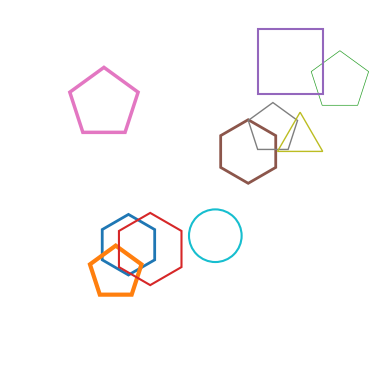[{"shape": "hexagon", "thickness": 2, "radius": 0.39, "center": [0.334, 0.364]}, {"shape": "pentagon", "thickness": 3, "radius": 0.35, "center": [0.301, 0.292]}, {"shape": "pentagon", "thickness": 0.5, "radius": 0.39, "center": [0.883, 0.79]}, {"shape": "hexagon", "thickness": 1.5, "radius": 0.47, "center": [0.39, 0.353]}, {"shape": "square", "thickness": 1.5, "radius": 0.42, "center": [0.754, 0.84]}, {"shape": "hexagon", "thickness": 2, "radius": 0.41, "center": [0.645, 0.606]}, {"shape": "pentagon", "thickness": 2.5, "radius": 0.47, "center": [0.27, 0.732]}, {"shape": "pentagon", "thickness": 1, "radius": 0.34, "center": [0.709, 0.666]}, {"shape": "triangle", "thickness": 1, "radius": 0.34, "center": [0.779, 0.641]}, {"shape": "circle", "thickness": 1.5, "radius": 0.34, "center": [0.559, 0.388]}]